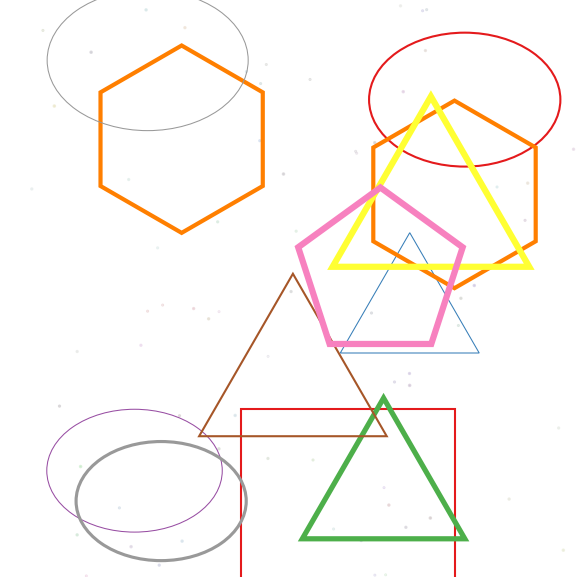[{"shape": "square", "thickness": 1, "radius": 0.93, "center": [0.603, 0.106]}, {"shape": "oval", "thickness": 1, "radius": 0.83, "center": [0.805, 0.827]}, {"shape": "triangle", "thickness": 0.5, "radius": 0.69, "center": [0.71, 0.457]}, {"shape": "triangle", "thickness": 2.5, "radius": 0.81, "center": [0.664, 0.147]}, {"shape": "oval", "thickness": 0.5, "radius": 0.76, "center": [0.233, 0.184]}, {"shape": "hexagon", "thickness": 2, "radius": 0.81, "center": [0.315, 0.758]}, {"shape": "hexagon", "thickness": 2, "radius": 0.81, "center": [0.787, 0.663]}, {"shape": "triangle", "thickness": 3, "radius": 0.98, "center": [0.746, 0.635]}, {"shape": "triangle", "thickness": 1, "radius": 0.94, "center": [0.507, 0.338]}, {"shape": "pentagon", "thickness": 3, "radius": 0.75, "center": [0.659, 0.525]}, {"shape": "oval", "thickness": 0.5, "radius": 0.87, "center": [0.256, 0.895]}, {"shape": "oval", "thickness": 1.5, "radius": 0.74, "center": [0.279, 0.131]}]